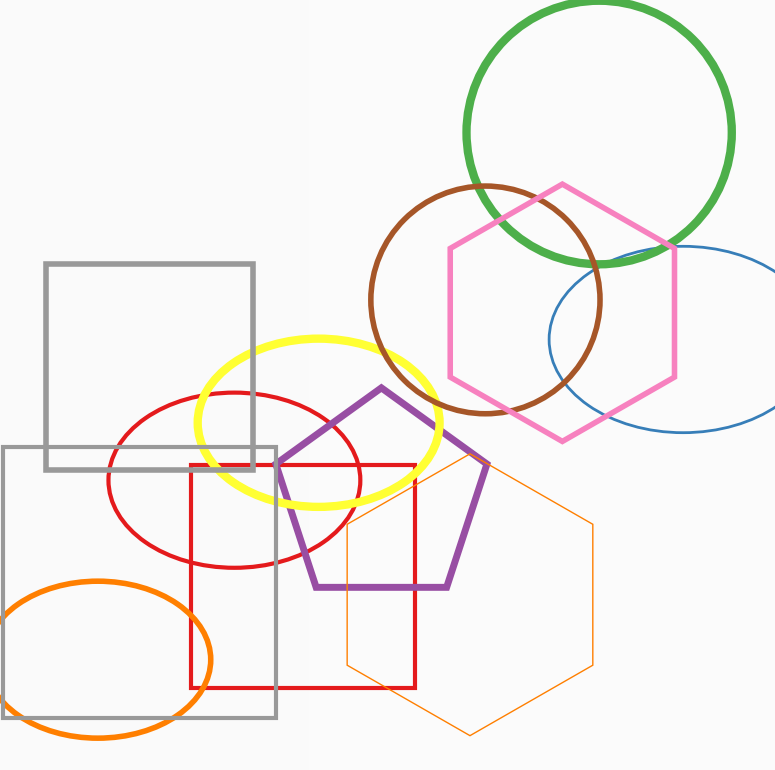[{"shape": "oval", "thickness": 1.5, "radius": 0.81, "center": [0.302, 0.376]}, {"shape": "square", "thickness": 1.5, "radius": 0.72, "center": [0.391, 0.252]}, {"shape": "oval", "thickness": 1, "radius": 0.86, "center": [0.881, 0.559]}, {"shape": "circle", "thickness": 3, "radius": 0.86, "center": [0.773, 0.828]}, {"shape": "pentagon", "thickness": 2.5, "radius": 0.72, "center": [0.492, 0.353]}, {"shape": "oval", "thickness": 2, "radius": 0.73, "center": [0.126, 0.143]}, {"shape": "hexagon", "thickness": 0.5, "radius": 0.92, "center": [0.606, 0.228]}, {"shape": "oval", "thickness": 3, "radius": 0.78, "center": [0.411, 0.451]}, {"shape": "circle", "thickness": 2, "radius": 0.74, "center": [0.626, 0.611]}, {"shape": "hexagon", "thickness": 2, "radius": 0.84, "center": [0.726, 0.594]}, {"shape": "square", "thickness": 1.5, "radius": 0.88, "center": [0.179, 0.243]}, {"shape": "square", "thickness": 2, "radius": 0.67, "center": [0.193, 0.523]}]